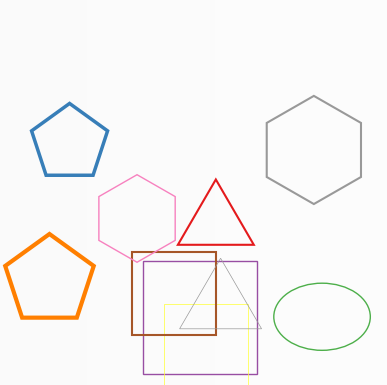[{"shape": "triangle", "thickness": 1.5, "radius": 0.57, "center": [0.557, 0.421]}, {"shape": "pentagon", "thickness": 2.5, "radius": 0.52, "center": [0.18, 0.628]}, {"shape": "oval", "thickness": 1, "radius": 0.62, "center": [0.831, 0.177]}, {"shape": "square", "thickness": 1, "radius": 0.74, "center": [0.516, 0.175]}, {"shape": "pentagon", "thickness": 3, "radius": 0.6, "center": [0.128, 0.272]}, {"shape": "square", "thickness": 0.5, "radius": 0.54, "center": [0.531, 0.101]}, {"shape": "square", "thickness": 1.5, "radius": 0.54, "center": [0.448, 0.237]}, {"shape": "hexagon", "thickness": 1, "radius": 0.57, "center": [0.354, 0.433]}, {"shape": "triangle", "thickness": 0.5, "radius": 0.61, "center": [0.569, 0.207]}, {"shape": "hexagon", "thickness": 1.5, "radius": 0.7, "center": [0.81, 0.61]}]